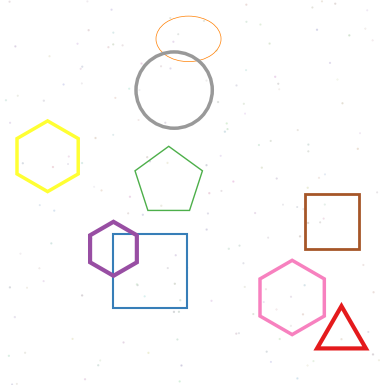[{"shape": "triangle", "thickness": 3, "radius": 0.37, "center": [0.887, 0.132]}, {"shape": "square", "thickness": 1.5, "radius": 0.49, "center": [0.39, 0.296]}, {"shape": "pentagon", "thickness": 1, "radius": 0.46, "center": [0.438, 0.528]}, {"shape": "hexagon", "thickness": 3, "radius": 0.35, "center": [0.295, 0.354]}, {"shape": "oval", "thickness": 0.5, "radius": 0.42, "center": [0.49, 0.899]}, {"shape": "hexagon", "thickness": 2.5, "radius": 0.46, "center": [0.124, 0.594]}, {"shape": "square", "thickness": 2, "radius": 0.35, "center": [0.863, 0.424]}, {"shape": "hexagon", "thickness": 2.5, "radius": 0.48, "center": [0.759, 0.227]}, {"shape": "circle", "thickness": 2.5, "radius": 0.5, "center": [0.452, 0.766]}]